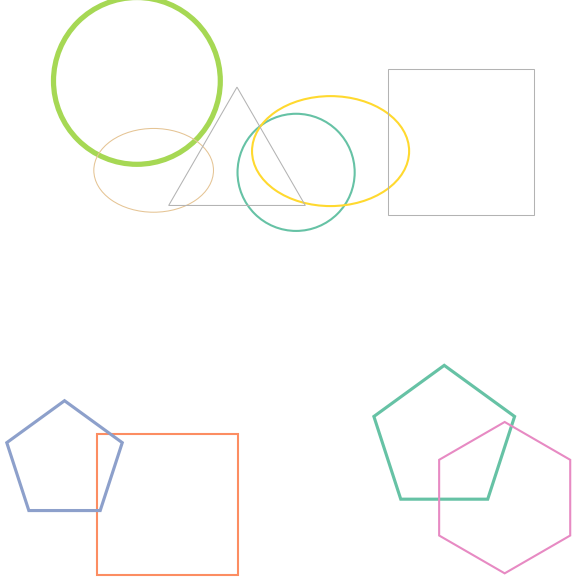[{"shape": "circle", "thickness": 1, "radius": 0.51, "center": [0.513, 0.701]}, {"shape": "pentagon", "thickness": 1.5, "radius": 0.64, "center": [0.769, 0.238]}, {"shape": "square", "thickness": 1, "radius": 0.61, "center": [0.29, 0.126]}, {"shape": "pentagon", "thickness": 1.5, "radius": 0.53, "center": [0.112, 0.2]}, {"shape": "hexagon", "thickness": 1, "radius": 0.66, "center": [0.874, 0.137]}, {"shape": "circle", "thickness": 2.5, "radius": 0.72, "center": [0.237, 0.859]}, {"shape": "oval", "thickness": 1, "radius": 0.68, "center": [0.572, 0.737]}, {"shape": "oval", "thickness": 0.5, "radius": 0.52, "center": [0.266, 0.704]}, {"shape": "triangle", "thickness": 0.5, "radius": 0.68, "center": [0.41, 0.712]}, {"shape": "square", "thickness": 0.5, "radius": 0.63, "center": [0.799, 0.753]}]